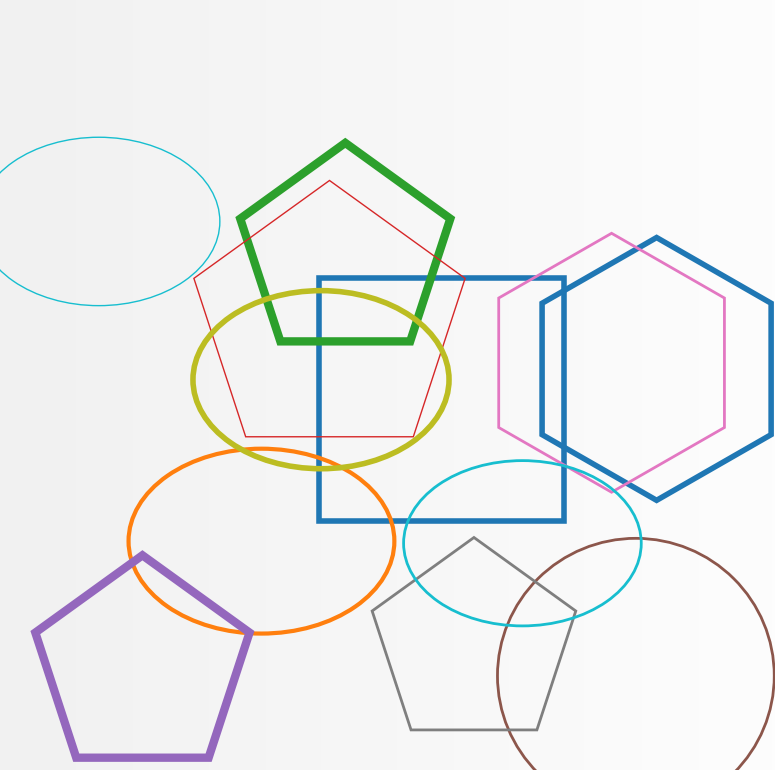[{"shape": "square", "thickness": 2, "radius": 0.79, "center": [0.57, 0.482]}, {"shape": "hexagon", "thickness": 2, "radius": 0.85, "center": [0.847, 0.521]}, {"shape": "oval", "thickness": 1.5, "radius": 0.86, "center": [0.337, 0.297]}, {"shape": "pentagon", "thickness": 3, "radius": 0.71, "center": [0.446, 0.672]}, {"shape": "pentagon", "thickness": 0.5, "radius": 0.92, "center": [0.425, 0.582]}, {"shape": "pentagon", "thickness": 3, "radius": 0.73, "center": [0.184, 0.134]}, {"shape": "circle", "thickness": 1, "radius": 0.89, "center": [0.82, 0.122]}, {"shape": "hexagon", "thickness": 1, "radius": 0.84, "center": [0.789, 0.529]}, {"shape": "pentagon", "thickness": 1, "radius": 0.69, "center": [0.612, 0.164]}, {"shape": "oval", "thickness": 2, "radius": 0.83, "center": [0.414, 0.507]}, {"shape": "oval", "thickness": 0.5, "radius": 0.78, "center": [0.127, 0.712]}, {"shape": "oval", "thickness": 1, "radius": 0.77, "center": [0.674, 0.294]}]